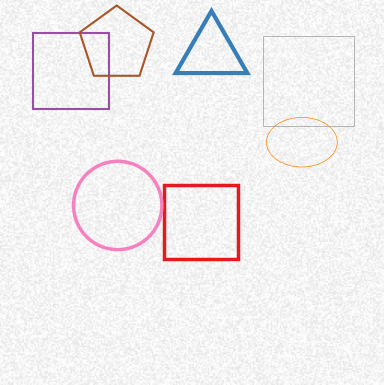[{"shape": "square", "thickness": 2.5, "radius": 0.48, "center": [0.522, 0.423]}, {"shape": "triangle", "thickness": 3, "radius": 0.54, "center": [0.549, 0.864]}, {"shape": "square", "thickness": 1.5, "radius": 0.49, "center": [0.184, 0.816]}, {"shape": "oval", "thickness": 0.5, "radius": 0.46, "center": [0.784, 0.631]}, {"shape": "pentagon", "thickness": 1.5, "radius": 0.5, "center": [0.303, 0.885]}, {"shape": "circle", "thickness": 2.5, "radius": 0.57, "center": [0.306, 0.466]}, {"shape": "square", "thickness": 0.5, "radius": 0.59, "center": [0.801, 0.789]}]